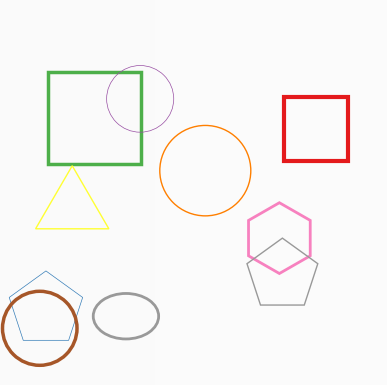[{"shape": "square", "thickness": 3, "radius": 0.41, "center": [0.815, 0.665]}, {"shape": "pentagon", "thickness": 0.5, "radius": 0.5, "center": [0.119, 0.197]}, {"shape": "square", "thickness": 2.5, "radius": 0.6, "center": [0.244, 0.693]}, {"shape": "circle", "thickness": 0.5, "radius": 0.43, "center": [0.362, 0.743]}, {"shape": "circle", "thickness": 1, "radius": 0.59, "center": [0.53, 0.557]}, {"shape": "triangle", "thickness": 1, "radius": 0.55, "center": [0.186, 0.46]}, {"shape": "circle", "thickness": 2.5, "radius": 0.48, "center": [0.103, 0.147]}, {"shape": "hexagon", "thickness": 2, "radius": 0.46, "center": [0.721, 0.382]}, {"shape": "oval", "thickness": 2, "radius": 0.42, "center": [0.325, 0.179]}, {"shape": "pentagon", "thickness": 1, "radius": 0.48, "center": [0.729, 0.285]}]